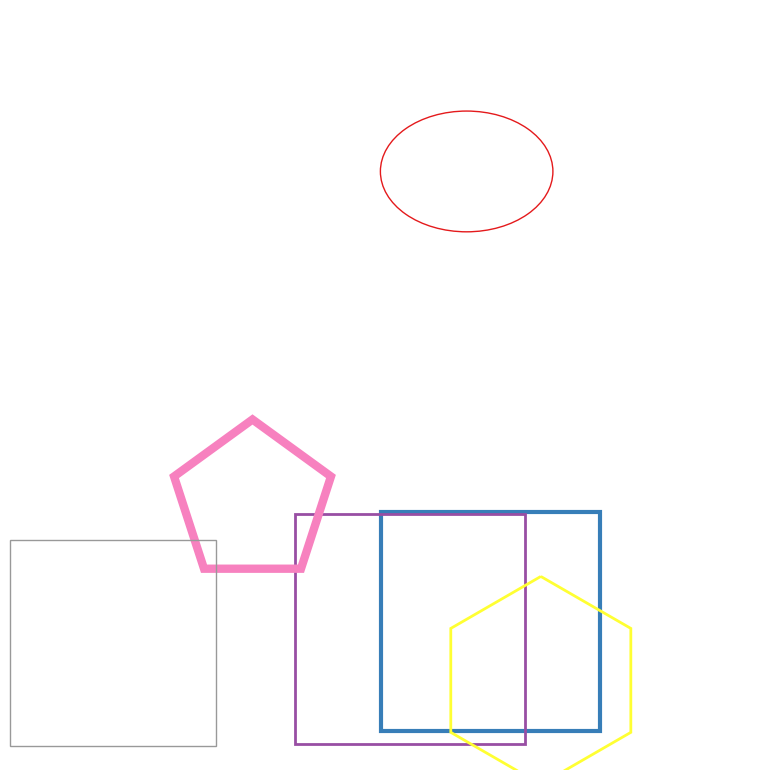[{"shape": "oval", "thickness": 0.5, "radius": 0.56, "center": [0.606, 0.777]}, {"shape": "square", "thickness": 1.5, "radius": 0.71, "center": [0.637, 0.193]}, {"shape": "square", "thickness": 1, "radius": 0.75, "center": [0.533, 0.183]}, {"shape": "hexagon", "thickness": 1, "radius": 0.67, "center": [0.702, 0.116]}, {"shape": "pentagon", "thickness": 3, "radius": 0.54, "center": [0.328, 0.348]}, {"shape": "square", "thickness": 0.5, "radius": 0.67, "center": [0.147, 0.165]}]